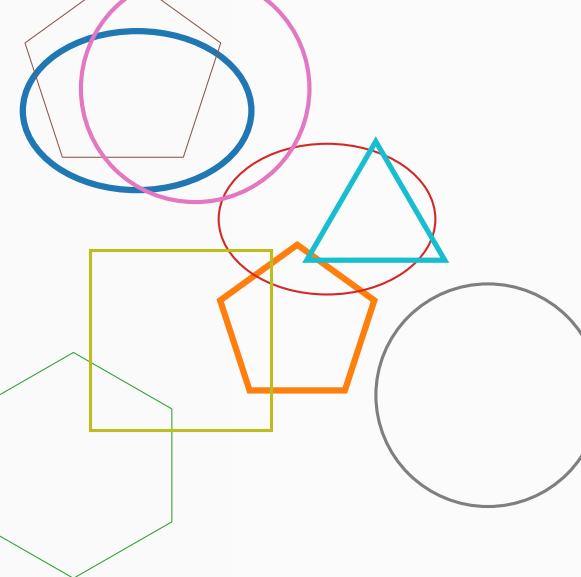[{"shape": "oval", "thickness": 3, "radius": 0.98, "center": [0.236, 0.808]}, {"shape": "pentagon", "thickness": 3, "radius": 0.7, "center": [0.511, 0.436]}, {"shape": "hexagon", "thickness": 0.5, "radius": 0.98, "center": [0.126, 0.193]}, {"shape": "oval", "thickness": 1, "radius": 0.93, "center": [0.563, 0.62]}, {"shape": "pentagon", "thickness": 0.5, "radius": 0.89, "center": [0.211, 0.87]}, {"shape": "circle", "thickness": 2, "radius": 0.98, "center": [0.336, 0.846]}, {"shape": "circle", "thickness": 1.5, "radius": 0.96, "center": [0.839, 0.315]}, {"shape": "square", "thickness": 1.5, "radius": 0.78, "center": [0.31, 0.41]}, {"shape": "triangle", "thickness": 2.5, "radius": 0.69, "center": [0.646, 0.617]}]